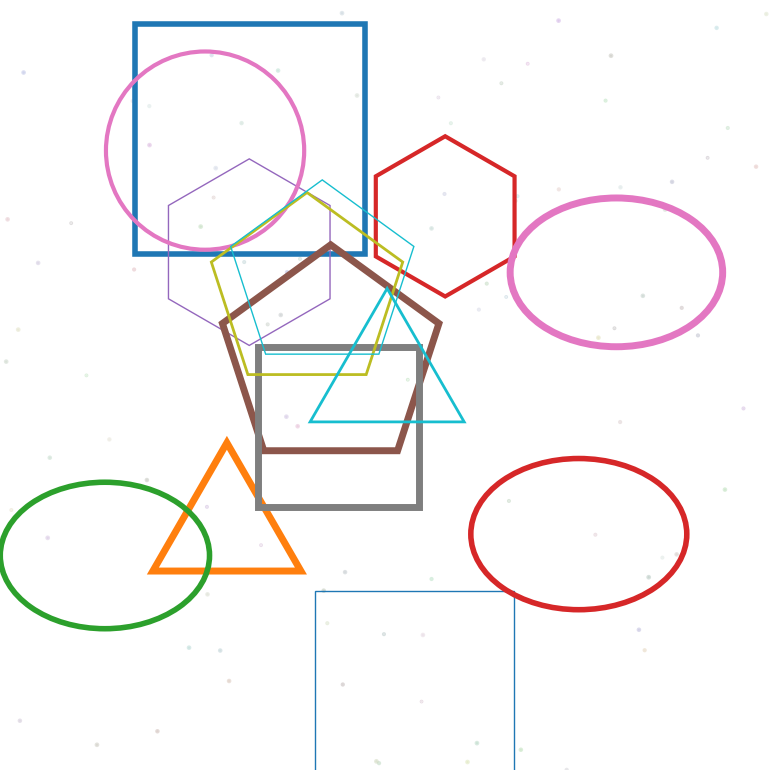[{"shape": "square", "thickness": 2, "radius": 0.75, "center": [0.325, 0.819]}, {"shape": "square", "thickness": 0.5, "radius": 0.65, "center": [0.538, 0.102]}, {"shape": "triangle", "thickness": 2.5, "radius": 0.56, "center": [0.295, 0.314]}, {"shape": "oval", "thickness": 2, "radius": 0.68, "center": [0.136, 0.279]}, {"shape": "hexagon", "thickness": 1.5, "radius": 0.52, "center": [0.578, 0.719]}, {"shape": "oval", "thickness": 2, "radius": 0.7, "center": [0.752, 0.306]}, {"shape": "hexagon", "thickness": 0.5, "radius": 0.61, "center": [0.324, 0.673]}, {"shape": "pentagon", "thickness": 2.5, "radius": 0.74, "center": [0.429, 0.534]}, {"shape": "circle", "thickness": 1.5, "radius": 0.64, "center": [0.266, 0.804]}, {"shape": "oval", "thickness": 2.5, "radius": 0.69, "center": [0.801, 0.646]}, {"shape": "square", "thickness": 2.5, "radius": 0.52, "center": [0.44, 0.446]}, {"shape": "pentagon", "thickness": 1, "radius": 0.65, "center": [0.399, 0.619]}, {"shape": "pentagon", "thickness": 0.5, "radius": 0.63, "center": [0.419, 0.641]}, {"shape": "triangle", "thickness": 1, "radius": 0.58, "center": [0.503, 0.51]}]